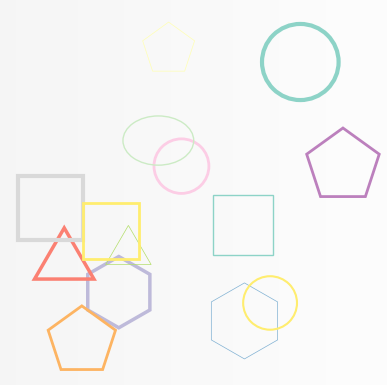[{"shape": "circle", "thickness": 3, "radius": 0.49, "center": [0.775, 0.839]}, {"shape": "square", "thickness": 1, "radius": 0.39, "center": [0.628, 0.415]}, {"shape": "pentagon", "thickness": 0.5, "radius": 0.35, "center": [0.435, 0.872]}, {"shape": "hexagon", "thickness": 2.5, "radius": 0.46, "center": [0.307, 0.241]}, {"shape": "triangle", "thickness": 2.5, "radius": 0.44, "center": [0.166, 0.319]}, {"shape": "hexagon", "thickness": 0.5, "radius": 0.49, "center": [0.631, 0.166]}, {"shape": "pentagon", "thickness": 2, "radius": 0.46, "center": [0.211, 0.114]}, {"shape": "triangle", "thickness": 0.5, "radius": 0.34, "center": [0.331, 0.347]}, {"shape": "circle", "thickness": 2, "radius": 0.35, "center": [0.468, 0.568]}, {"shape": "square", "thickness": 3, "radius": 0.42, "center": [0.131, 0.46]}, {"shape": "pentagon", "thickness": 2, "radius": 0.49, "center": [0.885, 0.569]}, {"shape": "oval", "thickness": 1, "radius": 0.46, "center": [0.409, 0.635]}, {"shape": "circle", "thickness": 1.5, "radius": 0.35, "center": [0.697, 0.213]}, {"shape": "square", "thickness": 2, "radius": 0.37, "center": [0.287, 0.401]}]